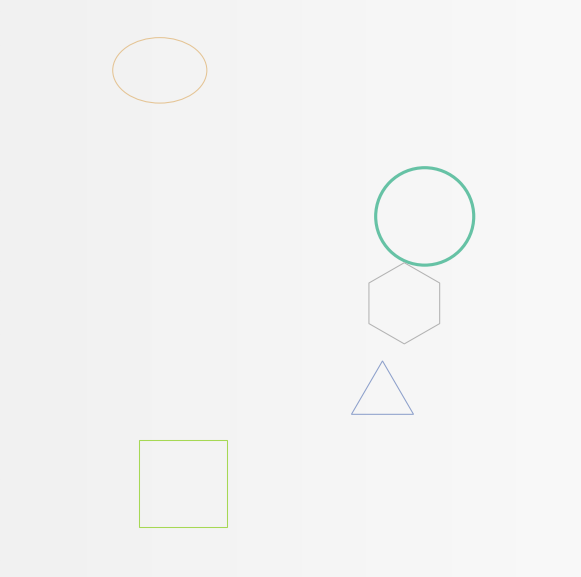[{"shape": "circle", "thickness": 1.5, "radius": 0.42, "center": [0.731, 0.624]}, {"shape": "triangle", "thickness": 0.5, "radius": 0.31, "center": [0.658, 0.313]}, {"shape": "square", "thickness": 0.5, "radius": 0.38, "center": [0.315, 0.162]}, {"shape": "oval", "thickness": 0.5, "radius": 0.4, "center": [0.275, 0.877]}, {"shape": "hexagon", "thickness": 0.5, "radius": 0.35, "center": [0.696, 0.474]}]